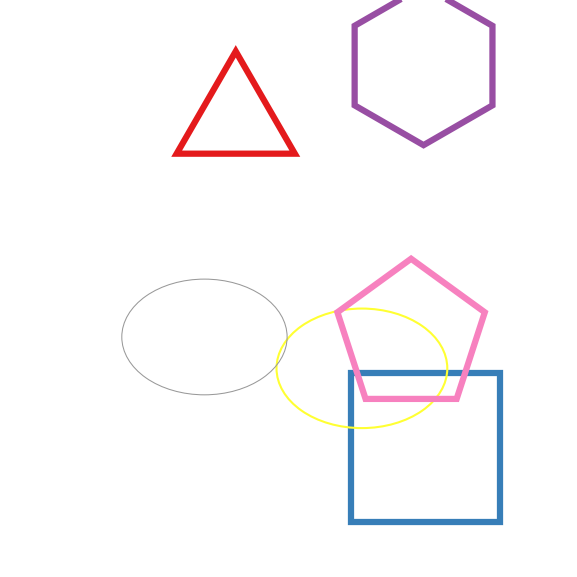[{"shape": "triangle", "thickness": 3, "radius": 0.59, "center": [0.408, 0.792]}, {"shape": "square", "thickness": 3, "radius": 0.65, "center": [0.737, 0.224]}, {"shape": "hexagon", "thickness": 3, "radius": 0.69, "center": [0.733, 0.886]}, {"shape": "oval", "thickness": 1, "radius": 0.74, "center": [0.627, 0.361]}, {"shape": "pentagon", "thickness": 3, "radius": 0.67, "center": [0.712, 0.417]}, {"shape": "oval", "thickness": 0.5, "radius": 0.72, "center": [0.354, 0.416]}]